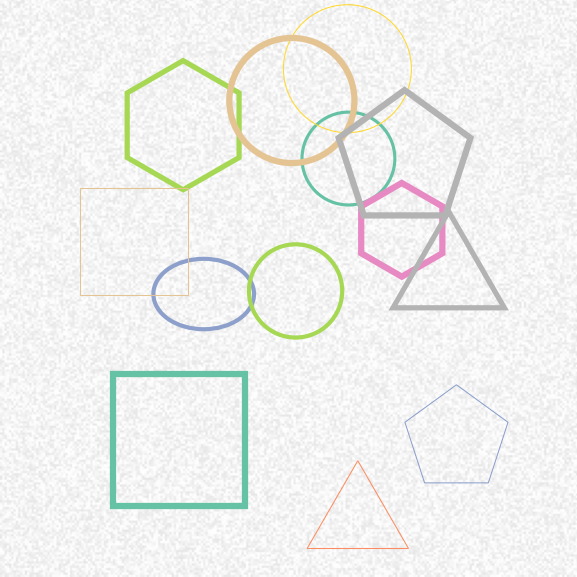[{"shape": "square", "thickness": 3, "radius": 0.57, "center": [0.31, 0.237]}, {"shape": "circle", "thickness": 1.5, "radius": 0.4, "center": [0.603, 0.725]}, {"shape": "triangle", "thickness": 0.5, "radius": 0.51, "center": [0.62, 0.1]}, {"shape": "pentagon", "thickness": 0.5, "radius": 0.47, "center": [0.79, 0.239]}, {"shape": "oval", "thickness": 2, "radius": 0.44, "center": [0.353, 0.49]}, {"shape": "hexagon", "thickness": 3, "radius": 0.41, "center": [0.696, 0.601]}, {"shape": "circle", "thickness": 2, "radius": 0.4, "center": [0.512, 0.495]}, {"shape": "hexagon", "thickness": 2.5, "radius": 0.56, "center": [0.317, 0.782]}, {"shape": "circle", "thickness": 0.5, "radius": 0.55, "center": [0.602, 0.88]}, {"shape": "square", "thickness": 0.5, "radius": 0.47, "center": [0.232, 0.581]}, {"shape": "circle", "thickness": 3, "radius": 0.54, "center": [0.505, 0.825]}, {"shape": "triangle", "thickness": 2.5, "radius": 0.56, "center": [0.777, 0.522]}, {"shape": "pentagon", "thickness": 3, "radius": 0.6, "center": [0.701, 0.723]}]